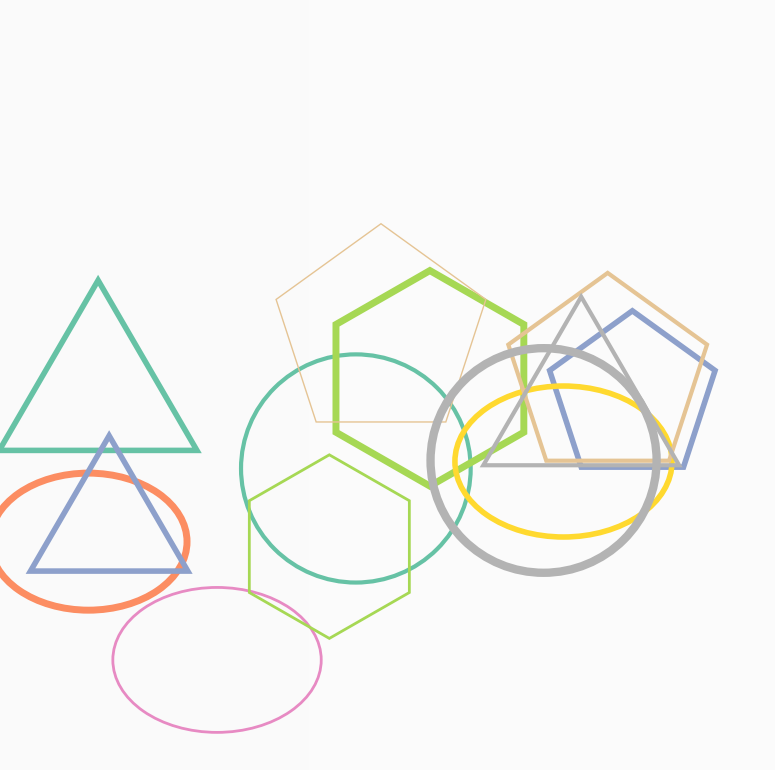[{"shape": "triangle", "thickness": 2, "radius": 0.74, "center": [0.127, 0.489]}, {"shape": "circle", "thickness": 1.5, "radius": 0.74, "center": [0.459, 0.392]}, {"shape": "oval", "thickness": 2.5, "radius": 0.64, "center": [0.114, 0.297]}, {"shape": "pentagon", "thickness": 2, "radius": 0.56, "center": [0.816, 0.484]}, {"shape": "triangle", "thickness": 2, "radius": 0.59, "center": [0.141, 0.317]}, {"shape": "oval", "thickness": 1, "radius": 0.67, "center": [0.28, 0.143]}, {"shape": "hexagon", "thickness": 2.5, "radius": 0.7, "center": [0.555, 0.509]}, {"shape": "hexagon", "thickness": 1, "radius": 0.6, "center": [0.425, 0.29]}, {"shape": "oval", "thickness": 2, "radius": 0.7, "center": [0.727, 0.401]}, {"shape": "pentagon", "thickness": 0.5, "radius": 0.71, "center": [0.492, 0.567]}, {"shape": "pentagon", "thickness": 1.5, "radius": 0.67, "center": [0.784, 0.511]}, {"shape": "triangle", "thickness": 1.5, "radius": 0.73, "center": [0.75, 0.469]}, {"shape": "circle", "thickness": 3, "radius": 0.73, "center": [0.701, 0.402]}]